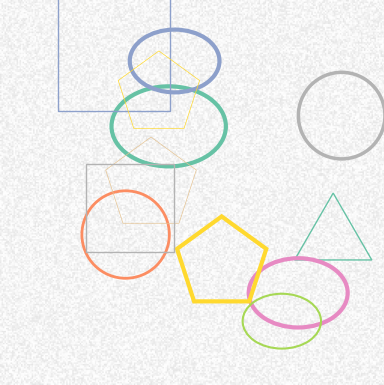[{"shape": "triangle", "thickness": 1, "radius": 0.58, "center": [0.865, 0.383]}, {"shape": "oval", "thickness": 3, "radius": 0.74, "center": [0.438, 0.672]}, {"shape": "circle", "thickness": 2, "radius": 0.57, "center": [0.326, 0.391]}, {"shape": "oval", "thickness": 3, "radius": 0.58, "center": [0.454, 0.842]}, {"shape": "square", "thickness": 1, "radius": 0.73, "center": [0.296, 0.858]}, {"shape": "oval", "thickness": 3, "radius": 0.64, "center": [0.775, 0.239]}, {"shape": "oval", "thickness": 1.5, "radius": 0.51, "center": [0.732, 0.166]}, {"shape": "pentagon", "thickness": 0.5, "radius": 0.56, "center": [0.413, 0.757]}, {"shape": "pentagon", "thickness": 3, "radius": 0.61, "center": [0.576, 0.316]}, {"shape": "pentagon", "thickness": 0.5, "radius": 0.62, "center": [0.392, 0.52]}, {"shape": "circle", "thickness": 2.5, "radius": 0.56, "center": [0.887, 0.7]}, {"shape": "square", "thickness": 1, "radius": 0.57, "center": [0.337, 0.46]}]